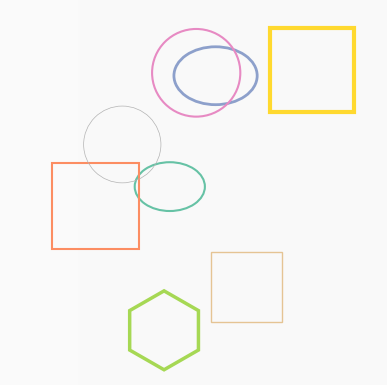[{"shape": "oval", "thickness": 1.5, "radius": 0.45, "center": [0.438, 0.515]}, {"shape": "square", "thickness": 1.5, "radius": 0.56, "center": [0.246, 0.466]}, {"shape": "oval", "thickness": 2, "radius": 0.54, "center": [0.556, 0.803]}, {"shape": "circle", "thickness": 1.5, "radius": 0.57, "center": [0.506, 0.811]}, {"shape": "hexagon", "thickness": 2.5, "radius": 0.51, "center": [0.423, 0.142]}, {"shape": "square", "thickness": 3, "radius": 0.54, "center": [0.805, 0.818]}, {"shape": "square", "thickness": 1, "radius": 0.46, "center": [0.636, 0.254]}, {"shape": "circle", "thickness": 0.5, "radius": 0.5, "center": [0.316, 0.625]}]